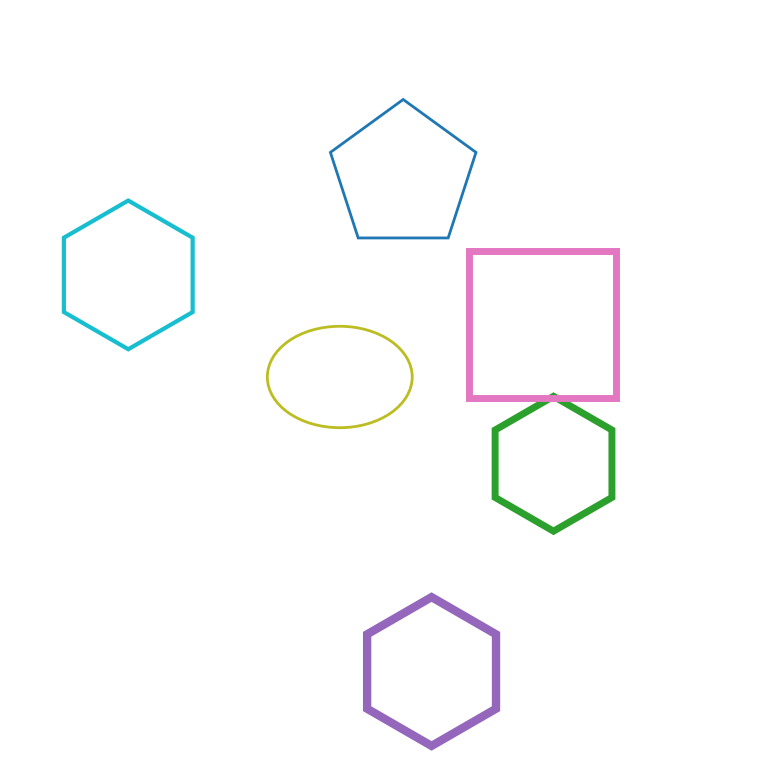[{"shape": "pentagon", "thickness": 1, "radius": 0.5, "center": [0.524, 0.771]}, {"shape": "hexagon", "thickness": 2.5, "radius": 0.44, "center": [0.719, 0.398]}, {"shape": "hexagon", "thickness": 3, "radius": 0.48, "center": [0.56, 0.128]}, {"shape": "square", "thickness": 2.5, "radius": 0.48, "center": [0.705, 0.579]}, {"shape": "oval", "thickness": 1, "radius": 0.47, "center": [0.441, 0.51]}, {"shape": "hexagon", "thickness": 1.5, "radius": 0.48, "center": [0.167, 0.643]}]